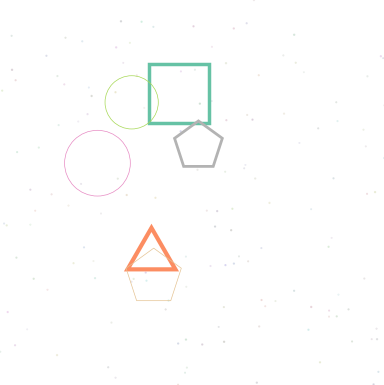[{"shape": "square", "thickness": 2.5, "radius": 0.39, "center": [0.465, 0.757]}, {"shape": "triangle", "thickness": 3, "radius": 0.36, "center": [0.393, 0.336]}, {"shape": "circle", "thickness": 0.5, "radius": 0.43, "center": [0.253, 0.576]}, {"shape": "circle", "thickness": 0.5, "radius": 0.35, "center": [0.342, 0.734]}, {"shape": "pentagon", "thickness": 0.5, "radius": 0.38, "center": [0.399, 0.28]}, {"shape": "pentagon", "thickness": 2, "radius": 0.33, "center": [0.515, 0.621]}]